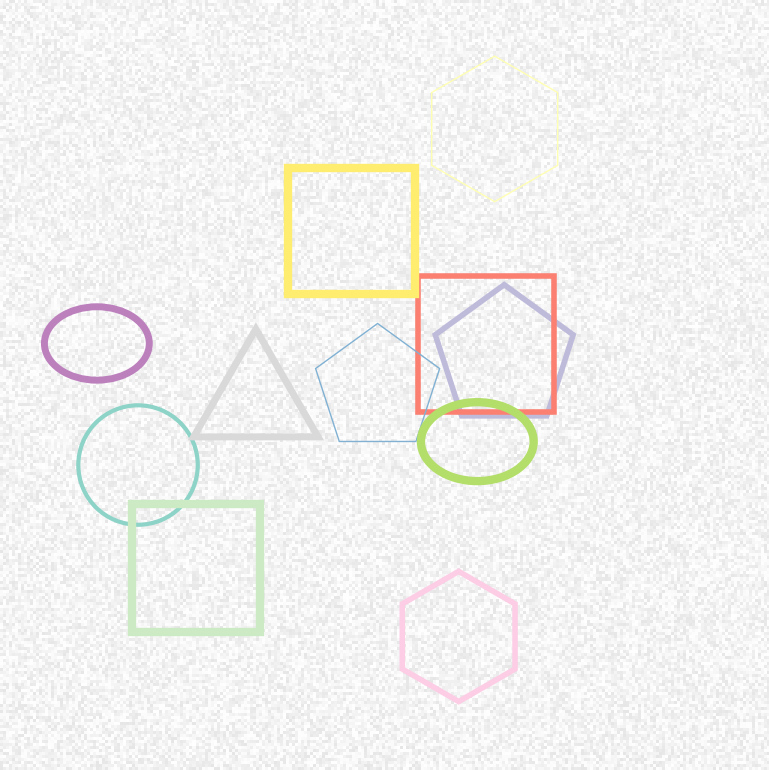[{"shape": "circle", "thickness": 1.5, "radius": 0.39, "center": [0.179, 0.396]}, {"shape": "hexagon", "thickness": 0.5, "radius": 0.47, "center": [0.642, 0.833]}, {"shape": "pentagon", "thickness": 2, "radius": 0.47, "center": [0.655, 0.536]}, {"shape": "square", "thickness": 2, "radius": 0.44, "center": [0.632, 0.553]}, {"shape": "pentagon", "thickness": 0.5, "radius": 0.42, "center": [0.49, 0.495]}, {"shape": "oval", "thickness": 3, "radius": 0.37, "center": [0.62, 0.426]}, {"shape": "hexagon", "thickness": 2, "radius": 0.42, "center": [0.596, 0.173]}, {"shape": "triangle", "thickness": 2.5, "radius": 0.47, "center": [0.332, 0.479]}, {"shape": "oval", "thickness": 2.5, "radius": 0.34, "center": [0.126, 0.554]}, {"shape": "square", "thickness": 3, "radius": 0.42, "center": [0.254, 0.263]}, {"shape": "square", "thickness": 3, "radius": 0.41, "center": [0.457, 0.7]}]